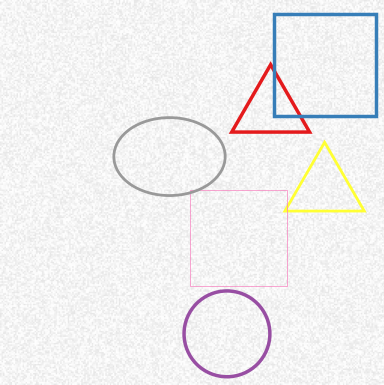[{"shape": "triangle", "thickness": 2.5, "radius": 0.58, "center": [0.703, 0.715]}, {"shape": "square", "thickness": 2.5, "radius": 0.66, "center": [0.844, 0.832]}, {"shape": "circle", "thickness": 2.5, "radius": 0.56, "center": [0.589, 0.133]}, {"shape": "triangle", "thickness": 2, "radius": 0.6, "center": [0.843, 0.511]}, {"shape": "square", "thickness": 0.5, "radius": 0.63, "center": [0.62, 0.382]}, {"shape": "oval", "thickness": 2, "radius": 0.72, "center": [0.44, 0.593]}]